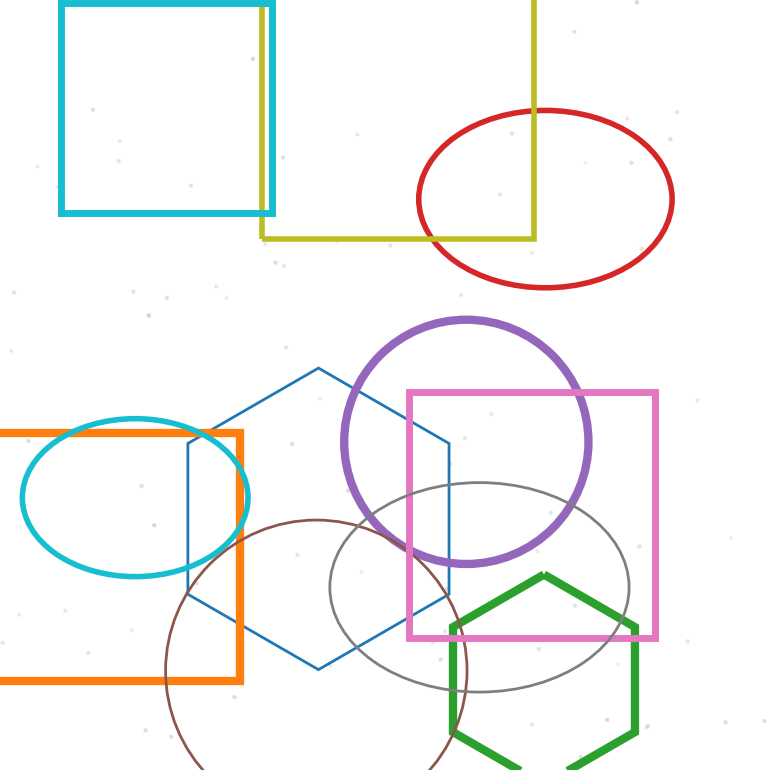[{"shape": "hexagon", "thickness": 1, "radius": 0.98, "center": [0.414, 0.326]}, {"shape": "square", "thickness": 3, "radius": 0.8, "center": [0.151, 0.277]}, {"shape": "hexagon", "thickness": 3, "radius": 0.68, "center": [0.706, 0.117]}, {"shape": "oval", "thickness": 2, "radius": 0.82, "center": [0.708, 0.741]}, {"shape": "circle", "thickness": 3, "radius": 0.79, "center": [0.606, 0.426]}, {"shape": "circle", "thickness": 1, "radius": 0.98, "center": [0.411, 0.129]}, {"shape": "square", "thickness": 2.5, "radius": 0.8, "center": [0.691, 0.331]}, {"shape": "oval", "thickness": 1, "radius": 0.97, "center": [0.623, 0.237]}, {"shape": "square", "thickness": 2, "radius": 0.88, "center": [0.517, 0.866]}, {"shape": "oval", "thickness": 2, "radius": 0.73, "center": [0.176, 0.354]}, {"shape": "square", "thickness": 2.5, "radius": 0.68, "center": [0.216, 0.86]}]